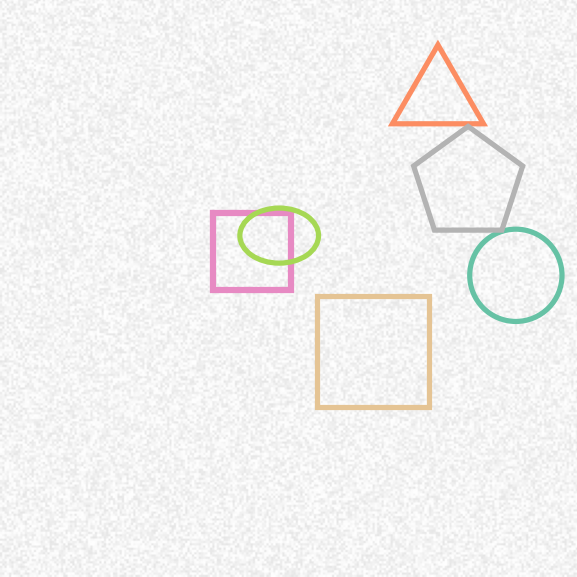[{"shape": "circle", "thickness": 2.5, "radius": 0.4, "center": [0.893, 0.522]}, {"shape": "triangle", "thickness": 2.5, "radius": 0.46, "center": [0.758, 0.83]}, {"shape": "square", "thickness": 3, "radius": 0.34, "center": [0.436, 0.564]}, {"shape": "oval", "thickness": 2.5, "radius": 0.34, "center": [0.483, 0.591]}, {"shape": "square", "thickness": 2.5, "radius": 0.48, "center": [0.646, 0.391]}, {"shape": "pentagon", "thickness": 2.5, "radius": 0.5, "center": [0.811, 0.681]}]